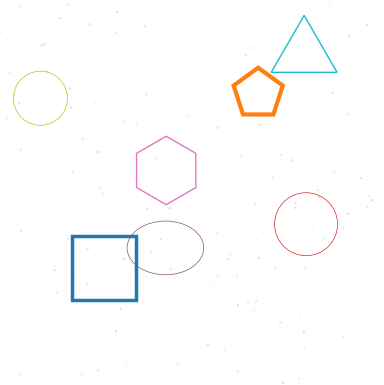[{"shape": "square", "thickness": 2.5, "radius": 0.42, "center": [0.269, 0.305]}, {"shape": "pentagon", "thickness": 3, "radius": 0.34, "center": [0.671, 0.757]}, {"shape": "circle", "thickness": 0.5, "radius": 0.41, "center": [0.795, 0.418]}, {"shape": "oval", "thickness": 0.5, "radius": 0.5, "center": [0.43, 0.356]}, {"shape": "hexagon", "thickness": 1, "radius": 0.44, "center": [0.432, 0.557]}, {"shape": "circle", "thickness": 0.5, "radius": 0.35, "center": [0.105, 0.745]}, {"shape": "triangle", "thickness": 1, "radius": 0.49, "center": [0.79, 0.861]}]